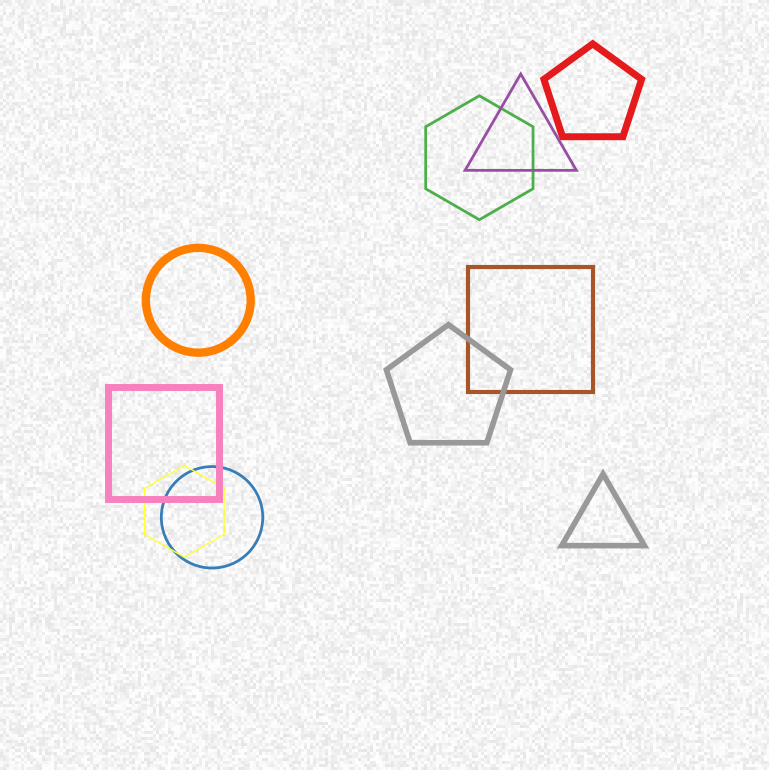[{"shape": "pentagon", "thickness": 2.5, "radius": 0.33, "center": [0.77, 0.876]}, {"shape": "circle", "thickness": 1, "radius": 0.33, "center": [0.275, 0.328]}, {"shape": "hexagon", "thickness": 1, "radius": 0.4, "center": [0.623, 0.795]}, {"shape": "triangle", "thickness": 1, "radius": 0.42, "center": [0.676, 0.82]}, {"shape": "circle", "thickness": 3, "radius": 0.34, "center": [0.258, 0.61]}, {"shape": "hexagon", "thickness": 0.5, "radius": 0.3, "center": [0.239, 0.336]}, {"shape": "square", "thickness": 1.5, "radius": 0.41, "center": [0.689, 0.573]}, {"shape": "square", "thickness": 2.5, "radius": 0.36, "center": [0.213, 0.425]}, {"shape": "triangle", "thickness": 2, "radius": 0.31, "center": [0.783, 0.322]}, {"shape": "pentagon", "thickness": 2, "radius": 0.42, "center": [0.582, 0.494]}]